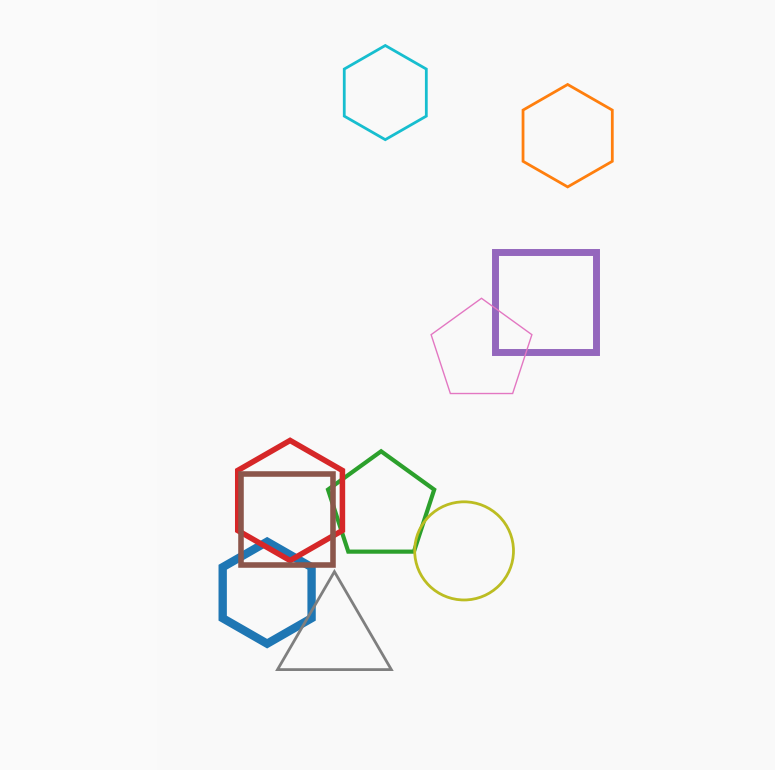[{"shape": "hexagon", "thickness": 3, "radius": 0.33, "center": [0.345, 0.23]}, {"shape": "hexagon", "thickness": 1, "radius": 0.33, "center": [0.732, 0.824]}, {"shape": "pentagon", "thickness": 1.5, "radius": 0.36, "center": [0.492, 0.342]}, {"shape": "hexagon", "thickness": 2, "radius": 0.39, "center": [0.374, 0.35]}, {"shape": "square", "thickness": 2.5, "radius": 0.32, "center": [0.704, 0.608]}, {"shape": "square", "thickness": 2, "radius": 0.3, "center": [0.37, 0.325]}, {"shape": "pentagon", "thickness": 0.5, "radius": 0.34, "center": [0.621, 0.544]}, {"shape": "triangle", "thickness": 1, "radius": 0.42, "center": [0.432, 0.173]}, {"shape": "circle", "thickness": 1, "radius": 0.32, "center": [0.599, 0.285]}, {"shape": "hexagon", "thickness": 1, "radius": 0.31, "center": [0.497, 0.88]}]